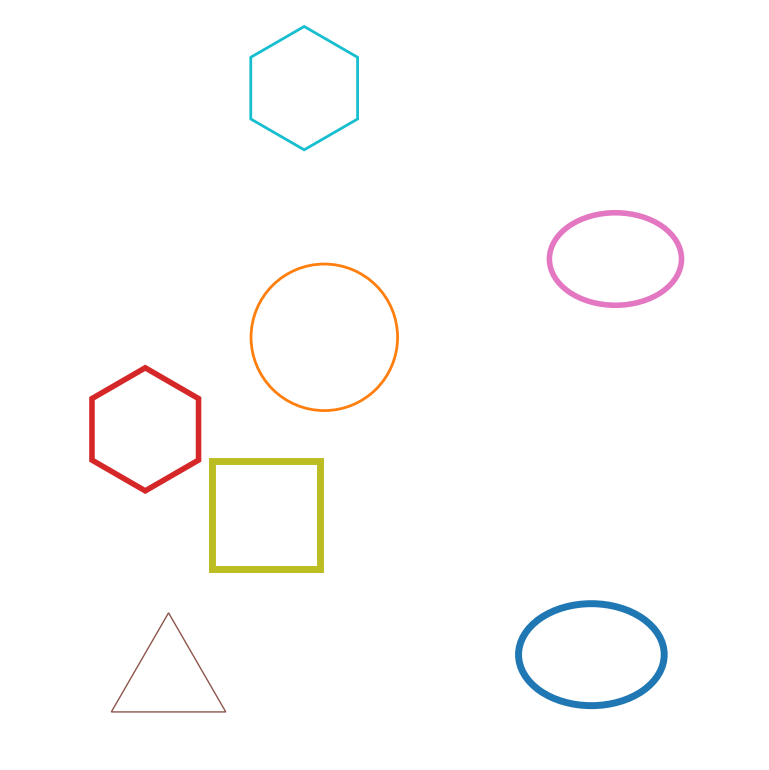[{"shape": "oval", "thickness": 2.5, "radius": 0.47, "center": [0.768, 0.15]}, {"shape": "circle", "thickness": 1, "radius": 0.48, "center": [0.421, 0.562]}, {"shape": "hexagon", "thickness": 2, "radius": 0.4, "center": [0.189, 0.442]}, {"shape": "triangle", "thickness": 0.5, "radius": 0.43, "center": [0.219, 0.118]}, {"shape": "oval", "thickness": 2, "radius": 0.43, "center": [0.799, 0.664]}, {"shape": "square", "thickness": 2.5, "radius": 0.35, "center": [0.346, 0.331]}, {"shape": "hexagon", "thickness": 1, "radius": 0.4, "center": [0.395, 0.886]}]